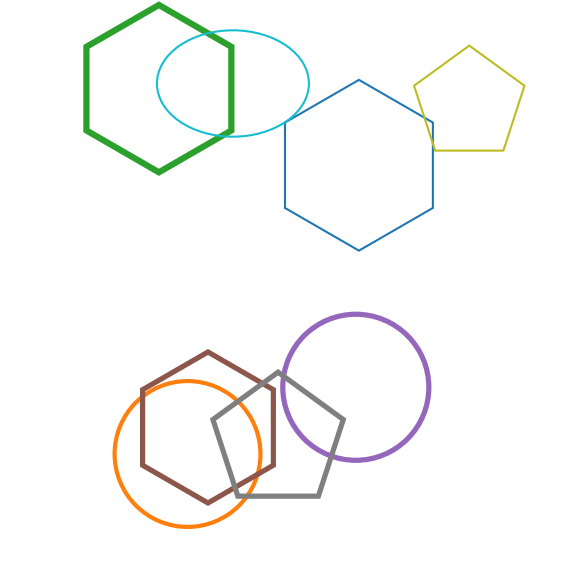[{"shape": "hexagon", "thickness": 1, "radius": 0.74, "center": [0.622, 0.713]}, {"shape": "circle", "thickness": 2, "radius": 0.63, "center": [0.325, 0.213]}, {"shape": "hexagon", "thickness": 3, "radius": 0.72, "center": [0.275, 0.846]}, {"shape": "circle", "thickness": 2.5, "radius": 0.63, "center": [0.616, 0.329]}, {"shape": "hexagon", "thickness": 2.5, "radius": 0.65, "center": [0.36, 0.259]}, {"shape": "pentagon", "thickness": 2.5, "radius": 0.59, "center": [0.482, 0.236]}, {"shape": "pentagon", "thickness": 1, "radius": 0.5, "center": [0.813, 0.82]}, {"shape": "oval", "thickness": 1, "radius": 0.66, "center": [0.403, 0.855]}]